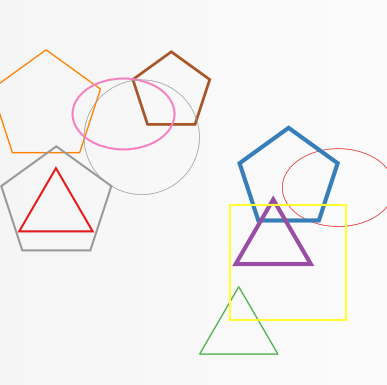[{"shape": "triangle", "thickness": 1.5, "radius": 0.55, "center": [0.144, 0.454]}, {"shape": "oval", "thickness": 0.5, "radius": 0.72, "center": [0.873, 0.513]}, {"shape": "pentagon", "thickness": 3, "radius": 0.67, "center": [0.745, 0.535]}, {"shape": "triangle", "thickness": 1, "radius": 0.58, "center": [0.616, 0.139]}, {"shape": "triangle", "thickness": 3, "radius": 0.56, "center": [0.705, 0.37]}, {"shape": "pentagon", "thickness": 1, "radius": 0.74, "center": [0.119, 0.723]}, {"shape": "square", "thickness": 1.5, "radius": 0.75, "center": [0.743, 0.319]}, {"shape": "pentagon", "thickness": 2, "radius": 0.52, "center": [0.442, 0.761]}, {"shape": "oval", "thickness": 1.5, "radius": 0.66, "center": [0.319, 0.704]}, {"shape": "pentagon", "thickness": 1.5, "radius": 0.75, "center": [0.145, 0.47]}, {"shape": "circle", "thickness": 0.5, "radius": 0.74, "center": [0.366, 0.644]}]